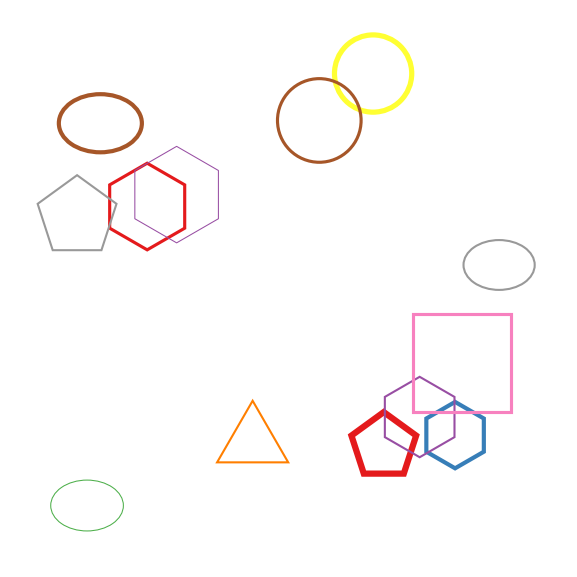[{"shape": "pentagon", "thickness": 3, "radius": 0.29, "center": [0.665, 0.227]}, {"shape": "hexagon", "thickness": 1.5, "radius": 0.38, "center": [0.255, 0.642]}, {"shape": "hexagon", "thickness": 2, "radius": 0.29, "center": [0.788, 0.246]}, {"shape": "oval", "thickness": 0.5, "radius": 0.31, "center": [0.151, 0.124]}, {"shape": "hexagon", "thickness": 1, "radius": 0.35, "center": [0.727, 0.277]}, {"shape": "hexagon", "thickness": 0.5, "radius": 0.42, "center": [0.306, 0.662]}, {"shape": "triangle", "thickness": 1, "radius": 0.36, "center": [0.437, 0.234]}, {"shape": "circle", "thickness": 2.5, "radius": 0.33, "center": [0.646, 0.872]}, {"shape": "circle", "thickness": 1.5, "radius": 0.36, "center": [0.553, 0.791]}, {"shape": "oval", "thickness": 2, "radius": 0.36, "center": [0.174, 0.786]}, {"shape": "square", "thickness": 1.5, "radius": 0.42, "center": [0.8, 0.371]}, {"shape": "pentagon", "thickness": 1, "radius": 0.36, "center": [0.133, 0.624]}, {"shape": "oval", "thickness": 1, "radius": 0.31, "center": [0.864, 0.54]}]